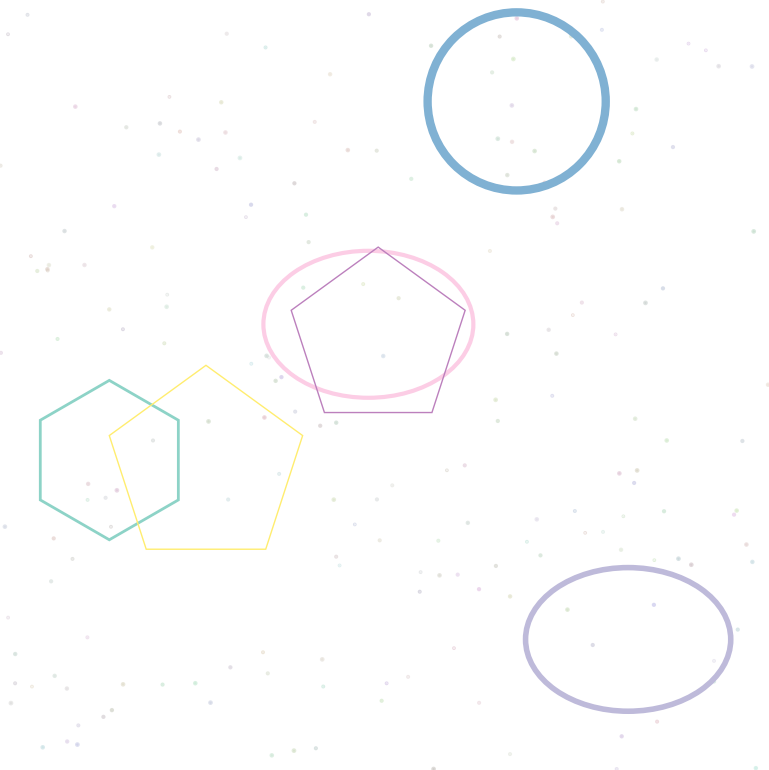[{"shape": "hexagon", "thickness": 1, "radius": 0.52, "center": [0.142, 0.402]}, {"shape": "oval", "thickness": 2, "radius": 0.67, "center": [0.816, 0.17]}, {"shape": "circle", "thickness": 3, "radius": 0.58, "center": [0.671, 0.868]}, {"shape": "oval", "thickness": 1.5, "radius": 0.68, "center": [0.478, 0.579]}, {"shape": "pentagon", "thickness": 0.5, "radius": 0.59, "center": [0.491, 0.56]}, {"shape": "pentagon", "thickness": 0.5, "radius": 0.66, "center": [0.267, 0.394]}]